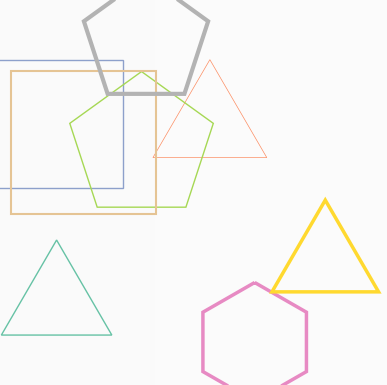[{"shape": "triangle", "thickness": 1, "radius": 0.82, "center": [0.146, 0.212]}, {"shape": "triangle", "thickness": 0.5, "radius": 0.85, "center": [0.542, 0.675]}, {"shape": "square", "thickness": 1, "radius": 0.83, "center": [0.152, 0.677]}, {"shape": "hexagon", "thickness": 2.5, "radius": 0.77, "center": [0.657, 0.112]}, {"shape": "pentagon", "thickness": 1, "radius": 0.97, "center": [0.365, 0.619]}, {"shape": "triangle", "thickness": 2.5, "radius": 0.79, "center": [0.839, 0.321]}, {"shape": "square", "thickness": 1.5, "radius": 0.93, "center": [0.216, 0.63]}, {"shape": "pentagon", "thickness": 3, "radius": 0.84, "center": [0.377, 0.893]}]